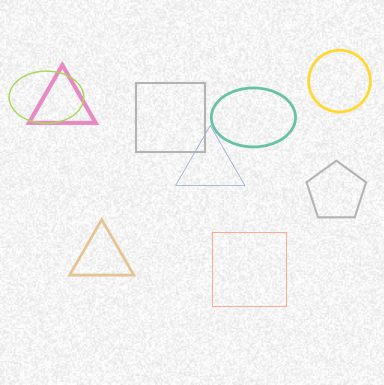[{"shape": "oval", "thickness": 2, "radius": 0.55, "center": [0.658, 0.695]}, {"shape": "square", "thickness": 0.5, "radius": 0.48, "center": [0.647, 0.302]}, {"shape": "triangle", "thickness": 0.5, "radius": 0.52, "center": [0.546, 0.57]}, {"shape": "triangle", "thickness": 3, "radius": 0.5, "center": [0.162, 0.731]}, {"shape": "oval", "thickness": 1, "radius": 0.49, "center": [0.121, 0.747]}, {"shape": "circle", "thickness": 2, "radius": 0.4, "center": [0.882, 0.789]}, {"shape": "triangle", "thickness": 2, "radius": 0.48, "center": [0.264, 0.333]}, {"shape": "pentagon", "thickness": 1.5, "radius": 0.41, "center": [0.874, 0.501]}, {"shape": "square", "thickness": 1.5, "radius": 0.44, "center": [0.442, 0.695]}]